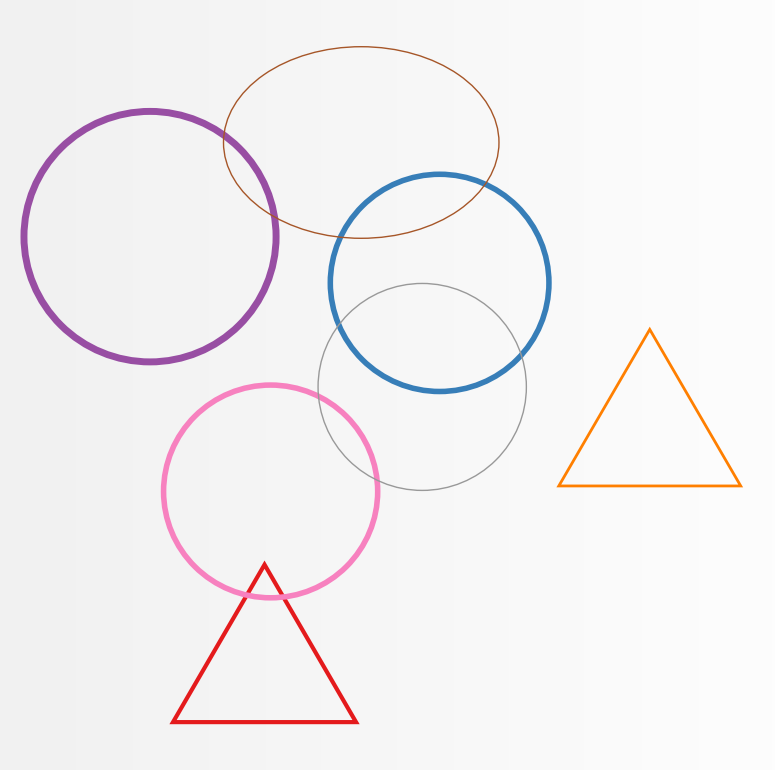[{"shape": "triangle", "thickness": 1.5, "radius": 0.68, "center": [0.341, 0.13]}, {"shape": "circle", "thickness": 2, "radius": 0.71, "center": [0.567, 0.633]}, {"shape": "circle", "thickness": 2.5, "radius": 0.81, "center": [0.194, 0.693]}, {"shape": "triangle", "thickness": 1, "radius": 0.68, "center": [0.838, 0.437]}, {"shape": "oval", "thickness": 0.5, "radius": 0.89, "center": [0.466, 0.815]}, {"shape": "circle", "thickness": 2, "radius": 0.69, "center": [0.349, 0.362]}, {"shape": "circle", "thickness": 0.5, "radius": 0.67, "center": [0.545, 0.497]}]